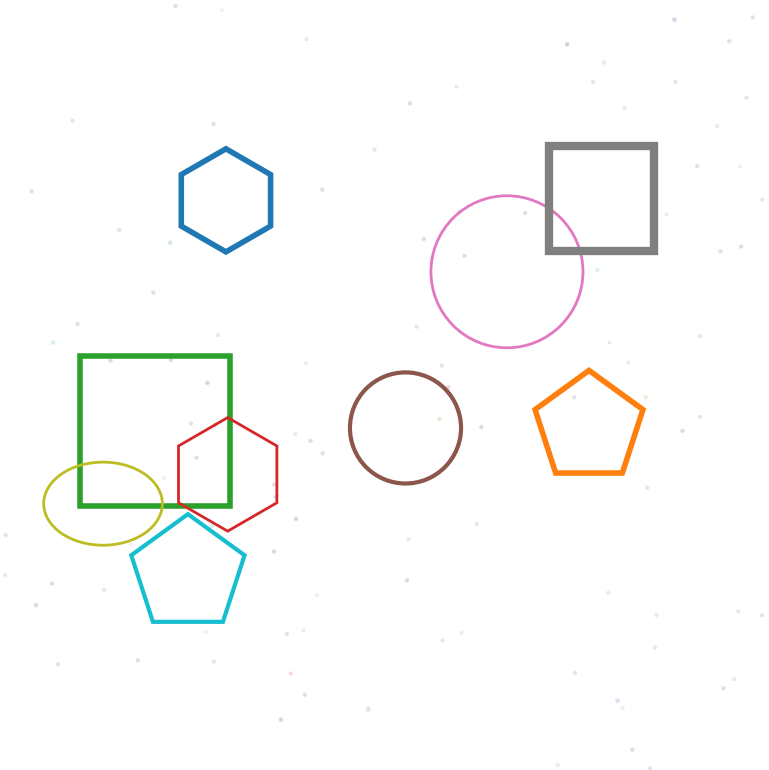[{"shape": "hexagon", "thickness": 2, "radius": 0.33, "center": [0.293, 0.74]}, {"shape": "pentagon", "thickness": 2, "radius": 0.37, "center": [0.765, 0.445]}, {"shape": "square", "thickness": 2, "radius": 0.49, "center": [0.201, 0.44]}, {"shape": "hexagon", "thickness": 1, "radius": 0.37, "center": [0.296, 0.384]}, {"shape": "circle", "thickness": 1.5, "radius": 0.36, "center": [0.527, 0.444]}, {"shape": "circle", "thickness": 1, "radius": 0.49, "center": [0.658, 0.647]}, {"shape": "square", "thickness": 3, "radius": 0.34, "center": [0.781, 0.742]}, {"shape": "oval", "thickness": 1, "radius": 0.39, "center": [0.134, 0.346]}, {"shape": "pentagon", "thickness": 1.5, "radius": 0.39, "center": [0.244, 0.255]}]